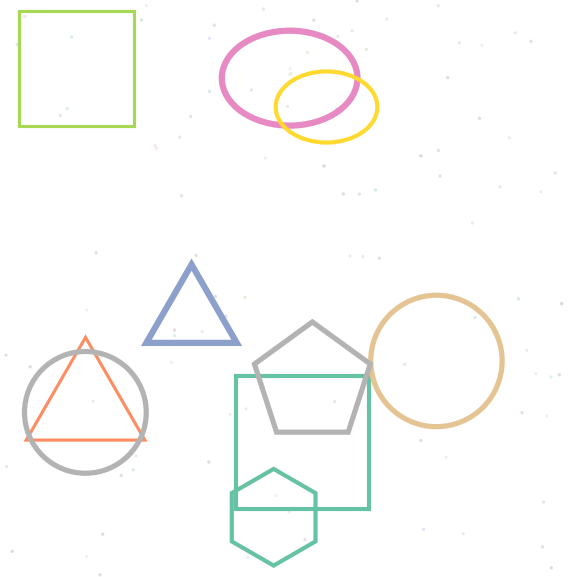[{"shape": "square", "thickness": 2, "radius": 0.58, "center": [0.524, 0.233]}, {"shape": "hexagon", "thickness": 2, "radius": 0.42, "center": [0.474, 0.103]}, {"shape": "triangle", "thickness": 1.5, "radius": 0.59, "center": [0.148, 0.296]}, {"shape": "triangle", "thickness": 3, "radius": 0.45, "center": [0.332, 0.451]}, {"shape": "oval", "thickness": 3, "radius": 0.59, "center": [0.502, 0.864]}, {"shape": "square", "thickness": 1.5, "radius": 0.5, "center": [0.132, 0.88]}, {"shape": "oval", "thickness": 2, "radius": 0.44, "center": [0.565, 0.814]}, {"shape": "circle", "thickness": 2.5, "radius": 0.57, "center": [0.756, 0.374]}, {"shape": "pentagon", "thickness": 2.5, "radius": 0.53, "center": [0.541, 0.336]}, {"shape": "circle", "thickness": 2.5, "radius": 0.53, "center": [0.148, 0.285]}]